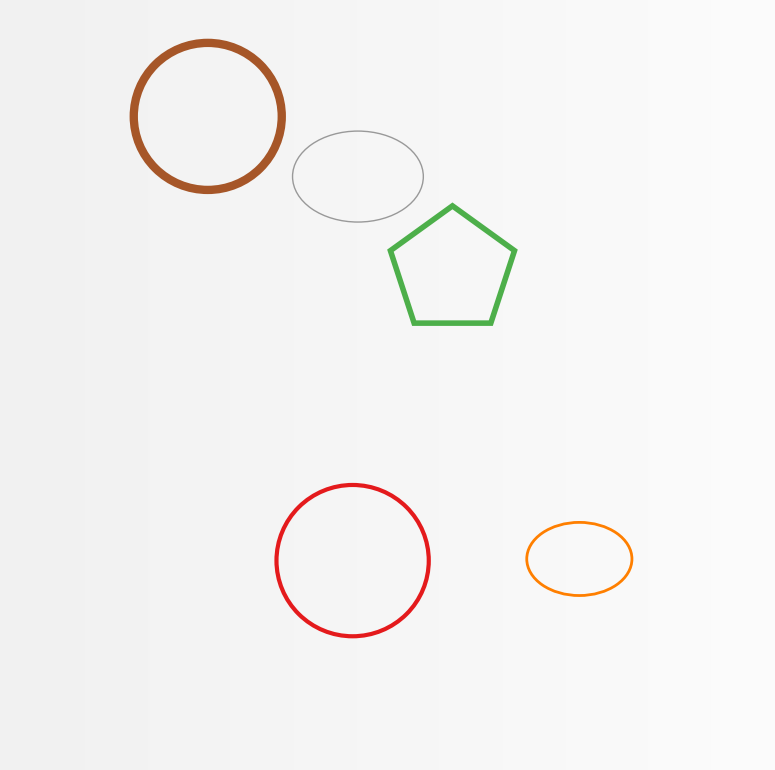[{"shape": "circle", "thickness": 1.5, "radius": 0.49, "center": [0.455, 0.272]}, {"shape": "pentagon", "thickness": 2, "radius": 0.42, "center": [0.584, 0.648]}, {"shape": "oval", "thickness": 1, "radius": 0.34, "center": [0.748, 0.274]}, {"shape": "circle", "thickness": 3, "radius": 0.48, "center": [0.268, 0.849]}, {"shape": "oval", "thickness": 0.5, "radius": 0.42, "center": [0.462, 0.771]}]